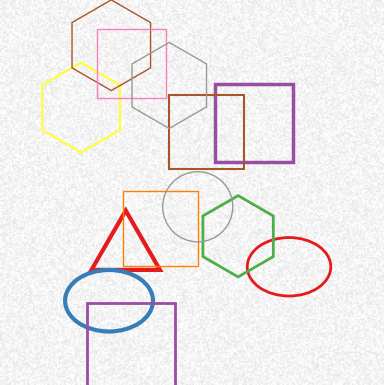[{"shape": "triangle", "thickness": 3, "radius": 0.51, "center": [0.327, 0.35]}, {"shape": "oval", "thickness": 2, "radius": 0.54, "center": [0.751, 0.307]}, {"shape": "oval", "thickness": 3, "radius": 0.57, "center": [0.283, 0.219]}, {"shape": "hexagon", "thickness": 2, "radius": 0.53, "center": [0.618, 0.386]}, {"shape": "square", "thickness": 2, "radius": 0.57, "center": [0.34, 0.1]}, {"shape": "square", "thickness": 2.5, "radius": 0.51, "center": [0.66, 0.681]}, {"shape": "square", "thickness": 1, "radius": 0.49, "center": [0.417, 0.407]}, {"shape": "hexagon", "thickness": 1.5, "radius": 0.58, "center": [0.21, 0.721]}, {"shape": "square", "thickness": 1.5, "radius": 0.49, "center": [0.537, 0.657]}, {"shape": "hexagon", "thickness": 1, "radius": 0.59, "center": [0.289, 0.883]}, {"shape": "square", "thickness": 1, "radius": 0.45, "center": [0.342, 0.836]}, {"shape": "circle", "thickness": 1, "radius": 0.46, "center": [0.514, 0.463]}, {"shape": "hexagon", "thickness": 1, "radius": 0.56, "center": [0.44, 0.778]}]